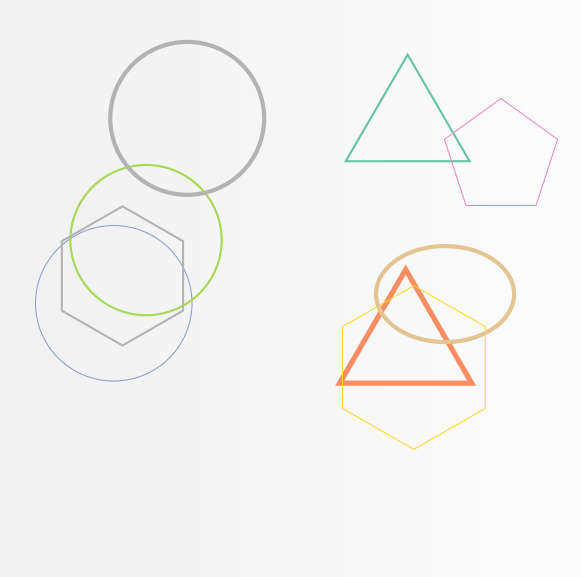[{"shape": "triangle", "thickness": 1, "radius": 0.62, "center": [0.701, 0.782]}, {"shape": "triangle", "thickness": 2.5, "radius": 0.66, "center": [0.698, 0.401]}, {"shape": "circle", "thickness": 0.5, "radius": 0.67, "center": [0.196, 0.474]}, {"shape": "pentagon", "thickness": 0.5, "radius": 0.51, "center": [0.862, 0.726]}, {"shape": "circle", "thickness": 1, "radius": 0.65, "center": [0.251, 0.583]}, {"shape": "hexagon", "thickness": 0.5, "radius": 0.71, "center": [0.712, 0.363]}, {"shape": "oval", "thickness": 2, "radius": 0.59, "center": [0.766, 0.49]}, {"shape": "hexagon", "thickness": 1, "radius": 0.6, "center": [0.211, 0.521]}, {"shape": "circle", "thickness": 2, "radius": 0.66, "center": [0.322, 0.794]}]